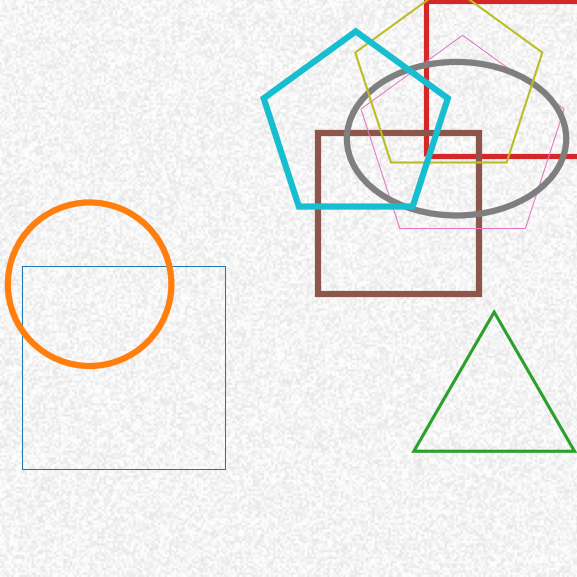[{"shape": "square", "thickness": 0.5, "radius": 0.88, "center": [0.215, 0.362]}, {"shape": "circle", "thickness": 3, "radius": 0.71, "center": [0.155, 0.507]}, {"shape": "triangle", "thickness": 1.5, "radius": 0.8, "center": [0.856, 0.298]}, {"shape": "square", "thickness": 2.5, "radius": 0.67, "center": [0.873, 0.863]}, {"shape": "square", "thickness": 3, "radius": 0.7, "center": [0.69, 0.63]}, {"shape": "pentagon", "thickness": 0.5, "radius": 0.92, "center": [0.801, 0.753]}, {"shape": "oval", "thickness": 3, "radius": 0.95, "center": [0.791, 0.759]}, {"shape": "pentagon", "thickness": 1, "radius": 0.85, "center": [0.777, 0.856]}, {"shape": "pentagon", "thickness": 3, "radius": 0.84, "center": [0.616, 0.777]}]